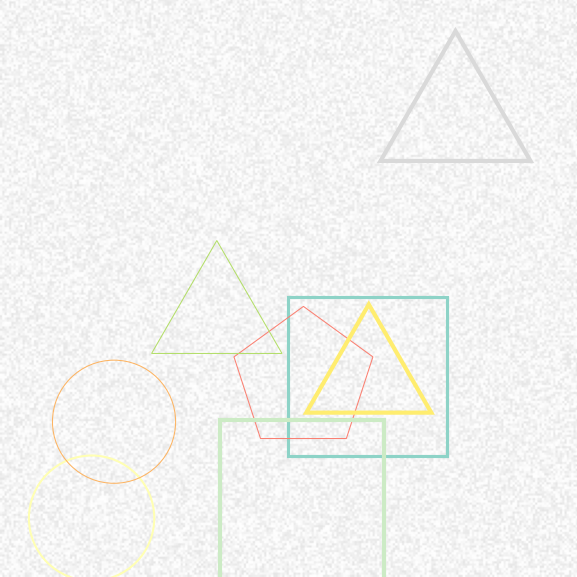[{"shape": "square", "thickness": 1.5, "radius": 0.69, "center": [0.636, 0.347]}, {"shape": "circle", "thickness": 1, "radius": 0.54, "center": [0.159, 0.102]}, {"shape": "pentagon", "thickness": 0.5, "radius": 0.63, "center": [0.525, 0.342]}, {"shape": "circle", "thickness": 0.5, "radius": 0.53, "center": [0.197, 0.269]}, {"shape": "triangle", "thickness": 0.5, "radius": 0.65, "center": [0.375, 0.452]}, {"shape": "triangle", "thickness": 2, "radius": 0.75, "center": [0.789, 0.795]}, {"shape": "square", "thickness": 2, "radius": 0.71, "center": [0.523, 0.13]}, {"shape": "triangle", "thickness": 2, "radius": 0.62, "center": [0.639, 0.347]}]